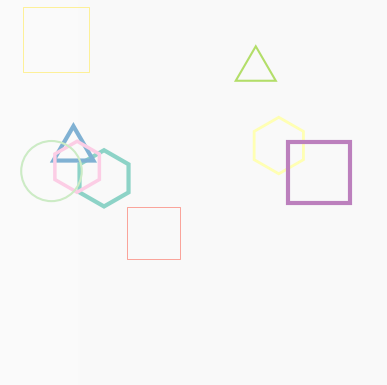[{"shape": "hexagon", "thickness": 3, "radius": 0.37, "center": [0.268, 0.537]}, {"shape": "hexagon", "thickness": 2, "radius": 0.37, "center": [0.719, 0.622]}, {"shape": "square", "thickness": 0.5, "radius": 0.34, "center": [0.396, 0.395]}, {"shape": "triangle", "thickness": 3, "radius": 0.3, "center": [0.189, 0.613]}, {"shape": "triangle", "thickness": 1.5, "radius": 0.3, "center": [0.66, 0.82]}, {"shape": "hexagon", "thickness": 2.5, "radius": 0.33, "center": [0.199, 0.567]}, {"shape": "square", "thickness": 3, "radius": 0.4, "center": [0.824, 0.552]}, {"shape": "circle", "thickness": 1.5, "radius": 0.39, "center": [0.133, 0.556]}, {"shape": "square", "thickness": 0.5, "radius": 0.43, "center": [0.144, 0.897]}]